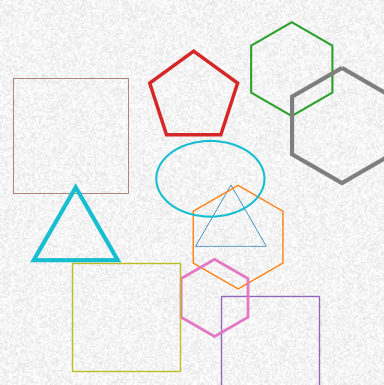[{"shape": "triangle", "thickness": 0.5, "radius": 0.53, "center": [0.6, 0.413]}, {"shape": "hexagon", "thickness": 1, "radius": 0.67, "center": [0.618, 0.384]}, {"shape": "hexagon", "thickness": 1.5, "radius": 0.61, "center": [0.758, 0.82]}, {"shape": "pentagon", "thickness": 2.5, "radius": 0.6, "center": [0.503, 0.747]}, {"shape": "square", "thickness": 1, "radius": 0.64, "center": [0.701, 0.103]}, {"shape": "square", "thickness": 0.5, "radius": 0.75, "center": [0.182, 0.647]}, {"shape": "hexagon", "thickness": 2, "radius": 0.5, "center": [0.557, 0.226]}, {"shape": "hexagon", "thickness": 3, "radius": 0.75, "center": [0.888, 0.674]}, {"shape": "square", "thickness": 1, "radius": 0.7, "center": [0.327, 0.176]}, {"shape": "oval", "thickness": 1.5, "radius": 0.7, "center": [0.546, 0.536]}, {"shape": "triangle", "thickness": 3, "radius": 0.63, "center": [0.197, 0.387]}]